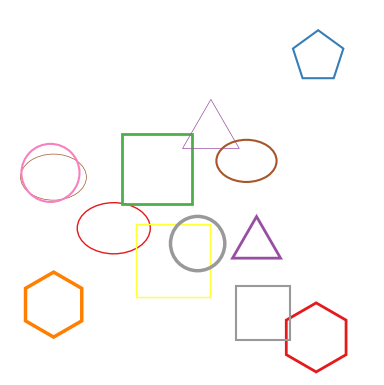[{"shape": "oval", "thickness": 1, "radius": 0.47, "center": [0.296, 0.407]}, {"shape": "hexagon", "thickness": 2, "radius": 0.45, "center": [0.821, 0.124]}, {"shape": "pentagon", "thickness": 1.5, "radius": 0.34, "center": [0.826, 0.853]}, {"shape": "square", "thickness": 2, "radius": 0.45, "center": [0.407, 0.56]}, {"shape": "triangle", "thickness": 0.5, "radius": 0.43, "center": [0.548, 0.657]}, {"shape": "triangle", "thickness": 2, "radius": 0.36, "center": [0.666, 0.365]}, {"shape": "hexagon", "thickness": 2.5, "radius": 0.42, "center": [0.139, 0.209]}, {"shape": "square", "thickness": 1, "radius": 0.48, "center": [0.45, 0.323]}, {"shape": "oval", "thickness": 1.5, "radius": 0.39, "center": [0.64, 0.582]}, {"shape": "oval", "thickness": 0.5, "radius": 0.43, "center": [0.139, 0.54]}, {"shape": "circle", "thickness": 1.5, "radius": 0.38, "center": [0.131, 0.551]}, {"shape": "circle", "thickness": 2.5, "radius": 0.35, "center": [0.513, 0.367]}, {"shape": "square", "thickness": 1.5, "radius": 0.35, "center": [0.684, 0.186]}]